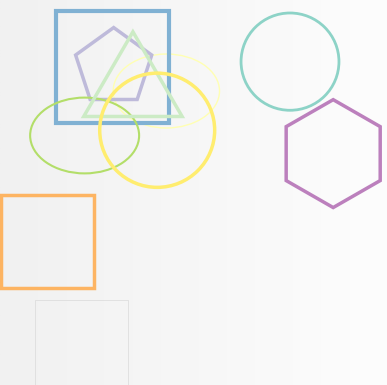[{"shape": "circle", "thickness": 2, "radius": 0.63, "center": [0.748, 0.84]}, {"shape": "oval", "thickness": 1, "radius": 0.69, "center": [0.429, 0.764]}, {"shape": "pentagon", "thickness": 2.5, "radius": 0.52, "center": [0.293, 0.825]}, {"shape": "square", "thickness": 3, "radius": 0.73, "center": [0.291, 0.826]}, {"shape": "square", "thickness": 2.5, "radius": 0.6, "center": [0.124, 0.372]}, {"shape": "oval", "thickness": 1.5, "radius": 0.7, "center": [0.218, 0.648]}, {"shape": "square", "thickness": 0.5, "radius": 0.6, "center": [0.211, 0.1]}, {"shape": "hexagon", "thickness": 2.5, "radius": 0.7, "center": [0.86, 0.601]}, {"shape": "triangle", "thickness": 2.5, "radius": 0.73, "center": [0.343, 0.771]}, {"shape": "circle", "thickness": 2.5, "radius": 0.74, "center": [0.406, 0.662]}]